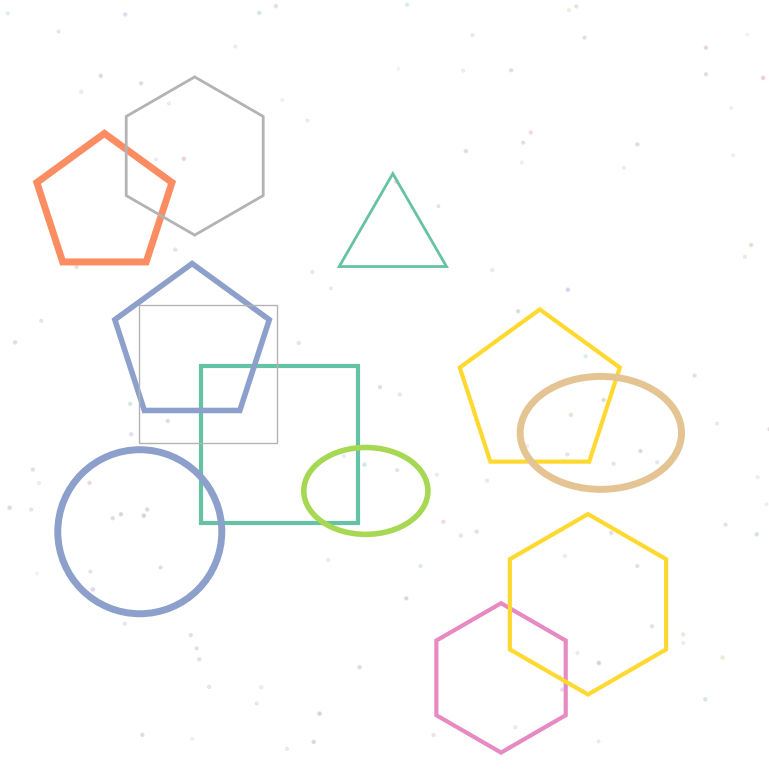[{"shape": "square", "thickness": 1.5, "radius": 0.51, "center": [0.363, 0.423]}, {"shape": "triangle", "thickness": 1, "radius": 0.4, "center": [0.51, 0.694]}, {"shape": "pentagon", "thickness": 2.5, "radius": 0.46, "center": [0.136, 0.734]}, {"shape": "pentagon", "thickness": 2, "radius": 0.53, "center": [0.249, 0.552]}, {"shape": "circle", "thickness": 2.5, "radius": 0.53, "center": [0.182, 0.309]}, {"shape": "hexagon", "thickness": 1.5, "radius": 0.48, "center": [0.651, 0.12]}, {"shape": "oval", "thickness": 2, "radius": 0.4, "center": [0.475, 0.362]}, {"shape": "hexagon", "thickness": 1.5, "radius": 0.59, "center": [0.764, 0.215]}, {"shape": "pentagon", "thickness": 1.5, "radius": 0.55, "center": [0.701, 0.489]}, {"shape": "oval", "thickness": 2.5, "radius": 0.52, "center": [0.78, 0.438]}, {"shape": "hexagon", "thickness": 1, "radius": 0.51, "center": [0.253, 0.797]}, {"shape": "square", "thickness": 0.5, "radius": 0.45, "center": [0.27, 0.514]}]